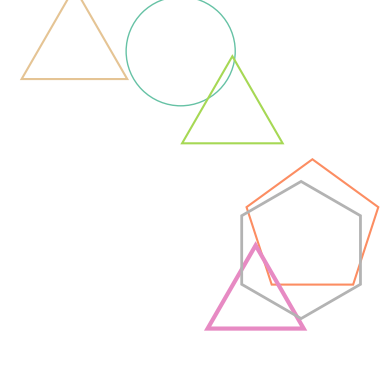[{"shape": "circle", "thickness": 1, "radius": 0.71, "center": [0.469, 0.867]}, {"shape": "pentagon", "thickness": 1.5, "radius": 0.9, "center": [0.811, 0.406]}, {"shape": "triangle", "thickness": 3, "radius": 0.72, "center": [0.664, 0.219]}, {"shape": "triangle", "thickness": 1.5, "radius": 0.75, "center": [0.604, 0.703]}, {"shape": "triangle", "thickness": 1.5, "radius": 0.79, "center": [0.193, 0.874]}, {"shape": "hexagon", "thickness": 2, "radius": 0.89, "center": [0.782, 0.351]}]